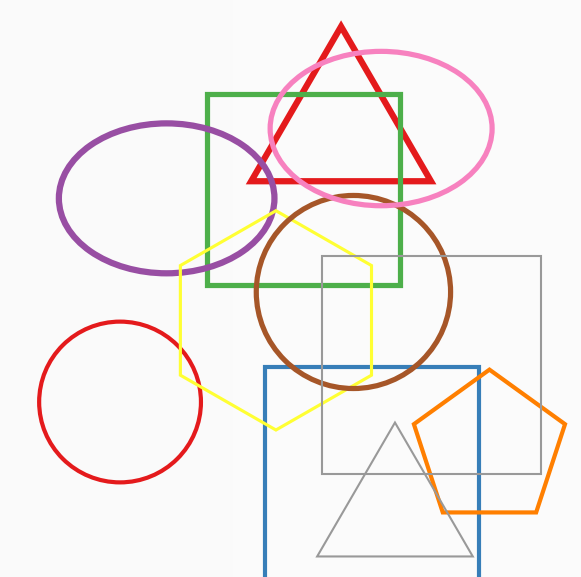[{"shape": "circle", "thickness": 2, "radius": 0.7, "center": [0.207, 0.303]}, {"shape": "triangle", "thickness": 3, "radius": 0.89, "center": [0.587, 0.775]}, {"shape": "square", "thickness": 2, "radius": 0.92, "center": [0.639, 0.18]}, {"shape": "square", "thickness": 2.5, "radius": 0.83, "center": [0.522, 0.671]}, {"shape": "oval", "thickness": 3, "radius": 0.93, "center": [0.287, 0.656]}, {"shape": "pentagon", "thickness": 2, "radius": 0.68, "center": [0.842, 0.222]}, {"shape": "hexagon", "thickness": 1.5, "radius": 0.95, "center": [0.475, 0.444]}, {"shape": "circle", "thickness": 2.5, "radius": 0.84, "center": [0.608, 0.494]}, {"shape": "oval", "thickness": 2.5, "radius": 0.95, "center": [0.656, 0.777]}, {"shape": "triangle", "thickness": 1, "radius": 0.77, "center": [0.68, 0.113]}, {"shape": "square", "thickness": 1, "radius": 0.94, "center": [0.742, 0.368]}]